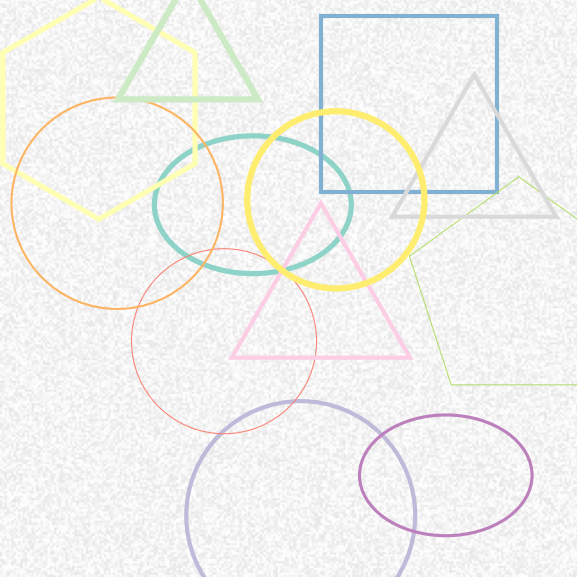[{"shape": "oval", "thickness": 2.5, "radius": 0.85, "center": [0.438, 0.645]}, {"shape": "hexagon", "thickness": 2.5, "radius": 0.96, "center": [0.171, 0.812]}, {"shape": "circle", "thickness": 2, "radius": 0.99, "center": [0.521, 0.106]}, {"shape": "circle", "thickness": 0.5, "radius": 0.8, "center": [0.388, 0.408]}, {"shape": "square", "thickness": 2, "radius": 0.76, "center": [0.709, 0.819]}, {"shape": "circle", "thickness": 1, "radius": 0.92, "center": [0.203, 0.647]}, {"shape": "pentagon", "thickness": 0.5, "radius": 1.0, "center": [0.898, 0.494]}, {"shape": "triangle", "thickness": 2, "radius": 0.89, "center": [0.556, 0.469]}, {"shape": "triangle", "thickness": 2, "radius": 0.82, "center": [0.821, 0.706]}, {"shape": "oval", "thickness": 1.5, "radius": 0.75, "center": [0.772, 0.176]}, {"shape": "triangle", "thickness": 3, "radius": 0.7, "center": [0.325, 0.897]}, {"shape": "circle", "thickness": 3, "radius": 0.77, "center": [0.582, 0.653]}]